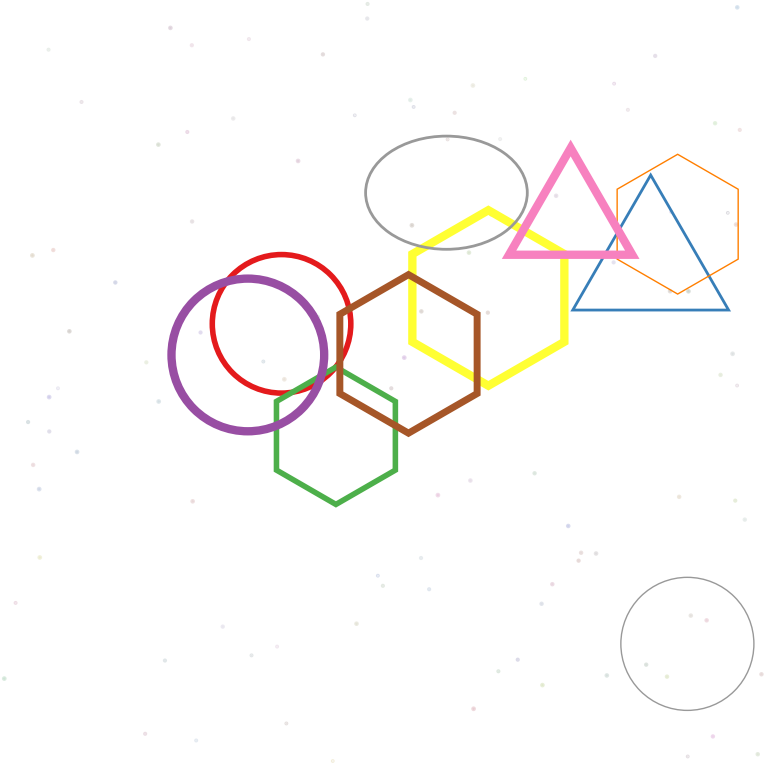[{"shape": "circle", "thickness": 2, "radius": 0.45, "center": [0.366, 0.579]}, {"shape": "triangle", "thickness": 1, "radius": 0.58, "center": [0.845, 0.656]}, {"shape": "hexagon", "thickness": 2, "radius": 0.45, "center": [0.436, 0.434]}, {"shape": "circle", "thickness": 3, "radius": 0.5, "center": [0.322, 0.539]}, {"shape": "hexagon", "thickness": 0.5, "radius": 0.45, "center": [0.88, 0.709]}, {"shape": "hexagon", "thickness": 3, "radius": 0.57, "center": [0.634, 0.613]}, {"shape": "hexagon", "thickness": 2.5, "radius": 0.51, "center": [0.531, 0.54]}, {"shape": "triangle", "thickness": 3, "radius": 0.46, "center": [0.741, 0.715]}, {"shape": "circle", "thickness": 0.5, "radius": 0.43, "center": [0.893, 0.164]}, {"shape": "oval", "thickness": 1, "radius": 0.53, "center": [0.58, 0.75]}]